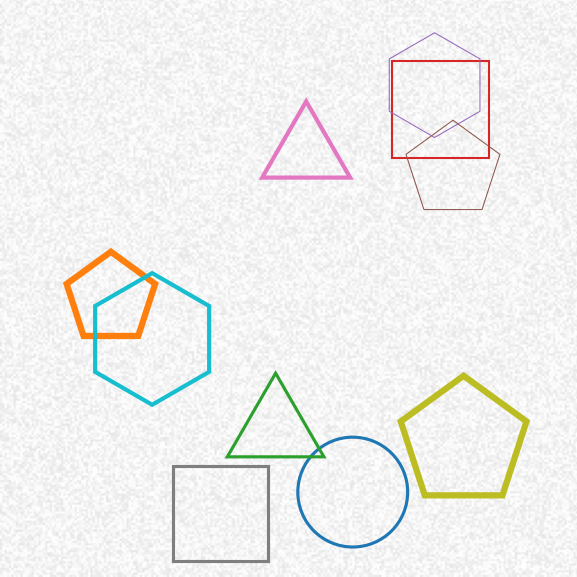[{"shape": "circle", "thickness": 1.5, "radius": 0.48, "center": [0.611, 0.147]}, {"shape": "pentagon", "thickness": 3, "radius": 0.4, "center": [0.192, 0.483]}, {"shape": "triangle", "thickness": 1.5, "radius": 0.48, "center": [0.477, 0.256]}, {"shape": "square", "thickness": 1, "radius": 0.42, "center": [0.762, 0.81]}, {"shape": "hexagon", "thickness": 0.5, "radius": 0.45, "center": [0.753, 0.852]}, {"shape": "pentagon", "thickness": 0.5, "radius": 0.43, "center": [0.784, 0.705]}, {"shape": "triangle", "thickness": 2, "radius": 0.44, "center": [0.53, 0.736]}, {"shape": "square", "thickness": 1.5, "radius": 0.41, "center": [0.382, 0.11]}, {"shape": "pentagon", "thickness": 3, "radius": 0.57, "center": [0.803, 0.234]}, {"shape": "hexagon", "thickness": 2, "radius": 0.57, "center": [0.263, 0.412]}]